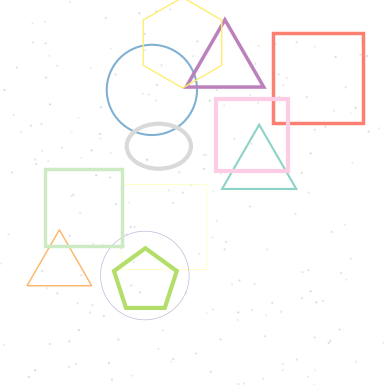[{"shape": "triangle", "thickness": 1.5, "radius": 0.56, "center": [0.673, 0.565]}, {"shape": "square", "thickness": 0.5, "radius": 0.55, "center": [0.424, 0.412]}, {"shape": "circle", "thickness": 0.5, "radius": 0.58, "center": [0.376, 0.284]}, {"shape": "square", "thickness": 2.5, "radius": 0.58, "center": [0.826, 0.797]}, {"shape": "circle", "thickness": 1.5, "radius": 0.59, "center": [0.395, 0.766]}, {"shape": "triangle", "thickness": 1, "radius": 0.48, "center": [0.154, 0.306]}, {"shape": "pentagon", "thickness": 3, "radius": 0.43, "center": [0.378, 0.27]}, {"shape": "square", "thickness": 3, "radius": 0.47, "center": [0.655, 0.648]}, {"shape": "oval", "thickness": 3, "radius": 0.42, "center": [0.413, 0.62]}, {"shape": "triangle", "thickness": 2.5, "radius": 0.58, "center": [0.584, 0.832]}, {"shape": "square", "thickness": 2.5, "radius": 0.5, "center": [0.217, 0.462]}, {"shape": "hexagon", "thickness": 1, "radius": 0.59, "center": [0.474, 0.889]}]